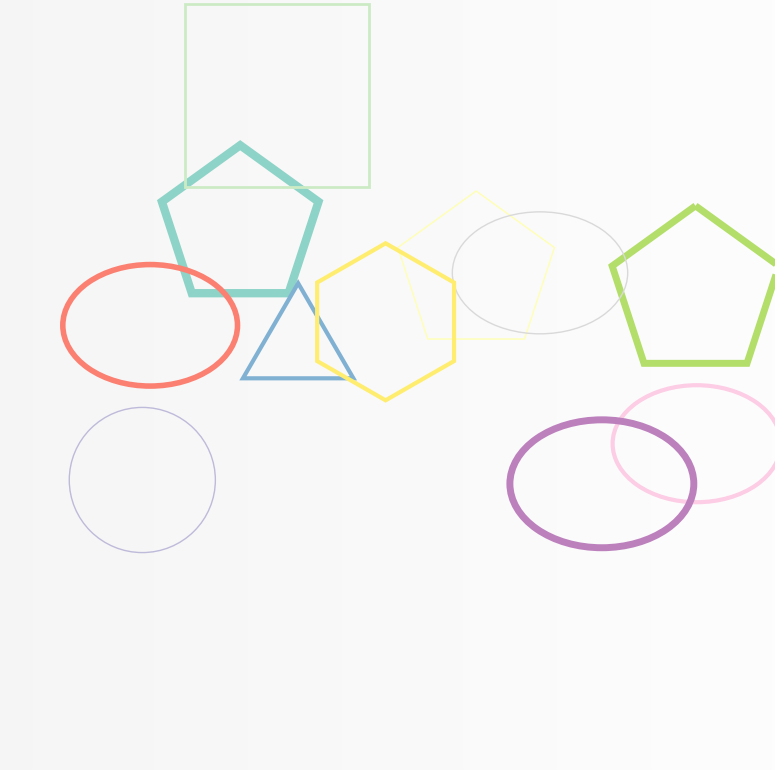[{"shape": "pentagon", "thickness": 3, "radius": 0.53, "center": [0.31, 0.705]}, {"shape": "pentagon", "thickness": 0.5, "radius": 0.53, "center": [0.614, 0.646]}, {"shape": "circle", "thickness": 0.5, "radius": 0.47, "center": [0.184, 0.377]}, {"shape": "oval", "thickness": 2, "radius": 0.56, "center": [0.194, 0.578]}, {"shape": "triangle", "thickness": 1.5, "radius": 0.41, "center": [0.385, 0.55]}, {"shape": "pentagon", "thickness": 2.5, "radius": 0.57, "center": [0.897, 0.62]}, {"shape": "oval", "thickness": 1.5, "radius": 0.54, "center": [0.899, 0.424]}, {"shape": "oval", "thickness": 0.5, "radius": 0.57, "center": [0.697, 0.646]}, {"shape": "oval", "thickness": 2.5, "radius": 0.59, "center": [0.777, 0.372]}, {"shape": "square", "thickness": 1, "radius": 0.59, "center": [0.357, 0.876]}, {"shape": "hexagon", "thickness": 1.5, "radius": 0.51, "center": [0.498, 0.582]}]